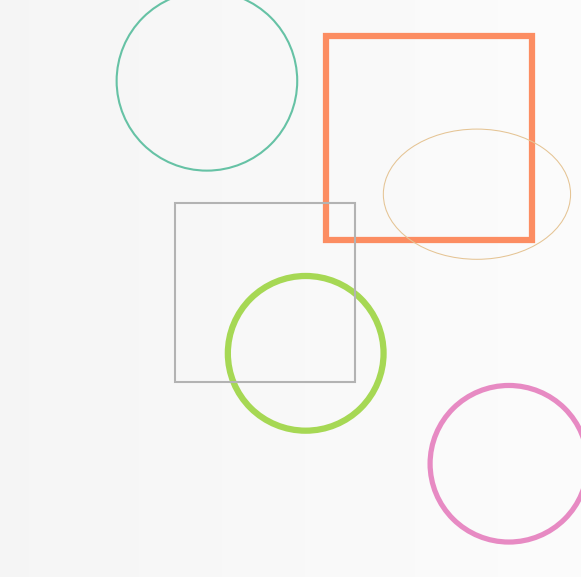[{"shape": "circle", "thickness": 1, "radius": 0.78, "center": [0.356, 0.859]}, {"shape": "square", "thickness": 3, "radius": 0.89, "center": [0.738, 0.76]}, {"shape": "circle", "thickness": 2.5, "radius": 0.68, "center": [0.876, 0.196]}, {"shape": "circle", "thickness": 3, "radius": 0.67, "center": [0.526, 0.387]}, {"shape": "oval", "thickness": 0.5, "radius": 0.81, "center": [0.821, 0.663]}, {"shape": "square", "thickness": 1, "radius": 0.78, "center": [0.456, 0.492]}]